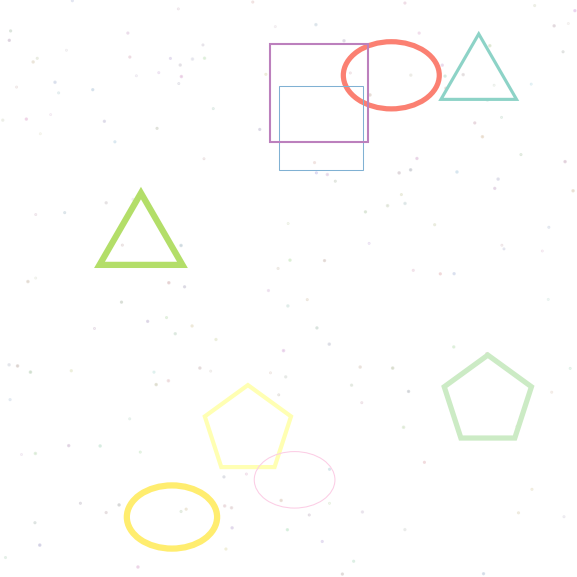[{"shape": "triangle", "thickness": 1.5, "radius": 0.38, "center": [0.829, 0.865]}, {"shape": "pentagon", "thickness": 2, "radius": 0.39, "center": [0.429, 0.254]}, {"shape": "oval", "thickness": 2.5, "radius": 0.42, "center": [0.678, 0.869]}, {"shape": "square", "thickness": 0.5, "radius": 0.36, "center": [0.556, 0.777]}, {"shape": "triangle", "thickness": 3, "radius": 0.41, "center": [0.244, 0.582]}, {"shape": "oval", "thickness": 0.5, "radius": 0.35, "center": [0.51, 0.168]}, {"shape": "square", "thickness": 1, "radius": 0.42, "center": [0.553, 0.838]}, {"shape": "pentagon", "thickness": 2.5, "radius": 0.4, "center": [0.845, 0.305]}, {"shape": "oval", "thickness": 3, "radius": 0.39, "center": [0.298, 0.104]}]